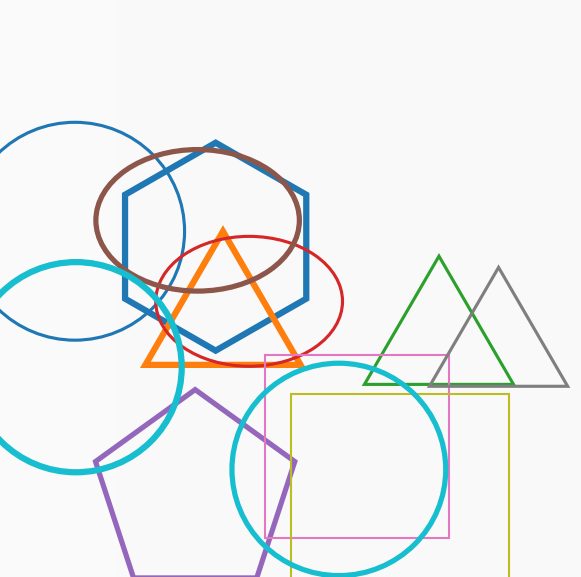[{"shape": "hexagon", "thickness": 3, "radius": 0.9, "center": [0.371, 0.572]}, {"shape": "circle", "thickness": 1.5, "radius": 0.94, "center": [0.129, 0.599]}, {"shape": "triangle", "thickness": 3, "radius": 0.77, "center": [0.384, 0.444]}, {"shape": "triangle", "thickness": 1.5, "radius": 0.74, "center": [0.755, 0.408]}, {"shape": "oval", "thickness": 1.5, "radius": 0.8, "center": [0.429, 0.477]}, {"shape": "pentagon", "thickness": 2.5, "radius": 0.9, "center": [0.336, 0.144]}, {"shape": "oval", "thickness": 2.5, "radius": 0.88, "center": [0.34, 0.618]}, {"shape": "square", "thickness": 1, "radius": 0.79, "center": [0.615, 0.226]}, {"shape": "triangle", "thickness": 1.5, "radius": 0.69, "center": [0.858, 0.399]}, {"shape": "square", "thickness": 1, "radius": 0.94, "center": [0.688, 0.129]}, {"shape": "circle", "thickness": 3, "radius": 0.91, "center": [0.131, 0.363]}, {"shape": "circle", "thickness": 2.5, "radius": 0.92, "center": [0.583, 0.186]}]